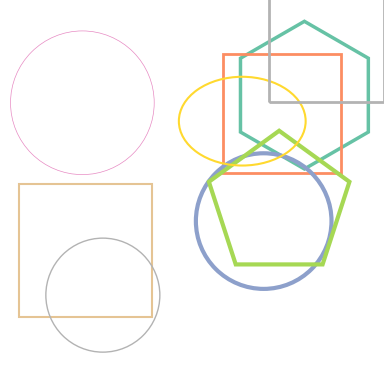[{"shape": "hexagon", "thickness": 2.5, "radius": 0.96, "center": [0.791, 0.753]}, {"shape": "square", "thickness": 2, "radius": 0.77, "center": [0.733, 0.705]}, {"shape": "circle", "thickness": 3, "radius": 0.88, "center": [0.685, 0.426]}, {"shape": "circle", "thickness": 0.5, "radius": 0.93, "center": [0.214, 0.733]}, {"shape": "pentagon", "thickness": 3, "radius": 0.96, "center": [0.725, 0.468]}, {"shape": "oval", "thickness": 1.5, "radius": 0.82, "center": [0.629, 0.685]}, {"shape": "square", "thickness": 1.5, "radius": 0.86, "center": [0.222, 0.349]}, {"shape": "square", "thickness": 2, "radius": 0.75, "center": [0.849, 0.884]}, {"shape": "circle", "thickness": 1, "radius": 0.74, "center": [0.267, 0.233]}]